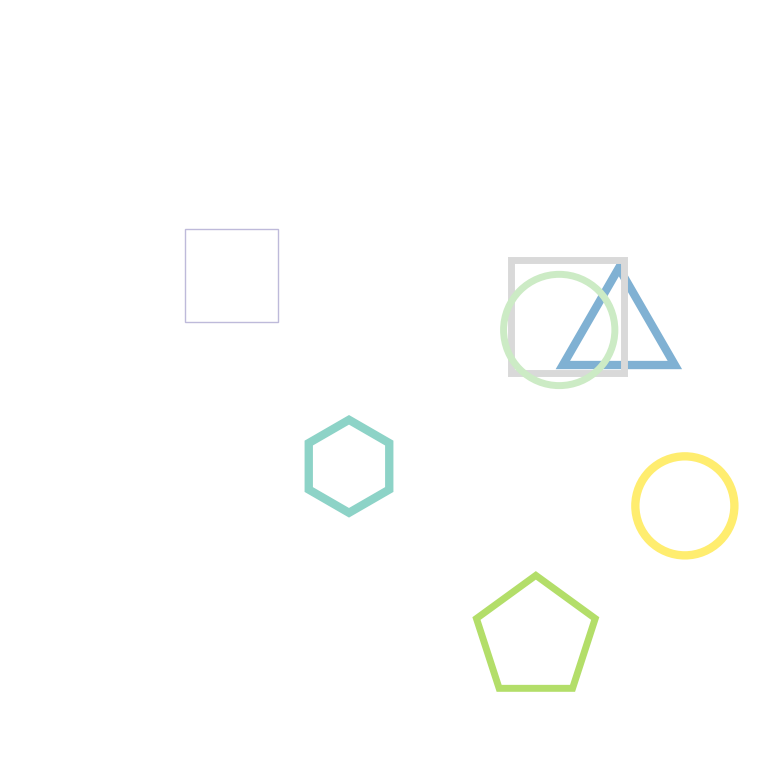[{"shape": "hexagon", "thickness": 3, "radius": 0.3, "center": [0.453, 0.394]}, {"shape": "square", "thickness": 0.5, "radius": 0.3, "center": [0.301, 0.642]}, {"shape": "triangle", "thickness": 3, "radius": 0.42, "center": [0.804, 0.568]}, {"shape": "pentagon", "thickness": 2.5, "radius": 0.41, "center": [0.696, 0.172]}, {"shape": "square", "thickness": 2.5, "radius": 0.37, "center": [0.737, 0.589]}, {"shape": "circle", "thickness": 2.5, "radius": 0.36, "center": [0.726, 0.571]}, {"shape": "circle", "thickness": 3, "radius": 0.32, "center": [0.889, 0.343]}]